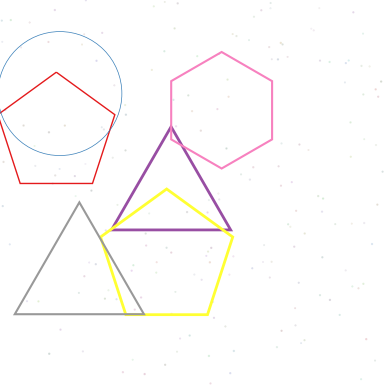[{"shape": "pentagon", "thickness": 1, "radius": 0.8, "center": [0.146, 0.653]}, {"shape": "circle", "thickness": 0.5, "radius": 0.81, "center": [0.156, 0.757]}, {"shape": "triangle", "thickness": 2, "radius": 0.89, "center": [0.444, 0.492]}, {"shape": "pentagon", "thickness": 2, "radius": 0.9, "center": [0.433, 0.329]}, {"shape": "hexagon", "thickness": 1.5, "radius": 0.76, "center": [0.576, 0.714]}, {"shape": "triangle", "thickness": 1.5, "radius": 0.97, "center": [0.206, 0.281]}]